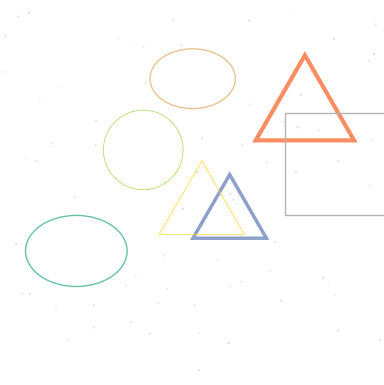[{"shape": "oval", "thickness": 1, "radius": 0.66, "center": [0.198, 0.348]}, {"shape": "triangle", "thickness": 3, "radius": 0.74, "center": [0.792, 0.709]}, {"shape": "triangle", "thickness": 2.5, "radius": 0.55, "center": [0.597, 0.436]}, {"shape": "circle", "thickness": 0.5, "radius": 0.52, "center": [0.372, 0.611]}, {"shape": "triangle", "thickness": 0.5, "radius": 0.64, "center": [0.524, 0.455]}, {"shape": "oval", "thickness": 1, "radius": 0.55, "center": [0.5, 0.796]}, {"shape": "square", "thickness": 1, "radius": 0.66, "center": [0.874, 0.575]}]